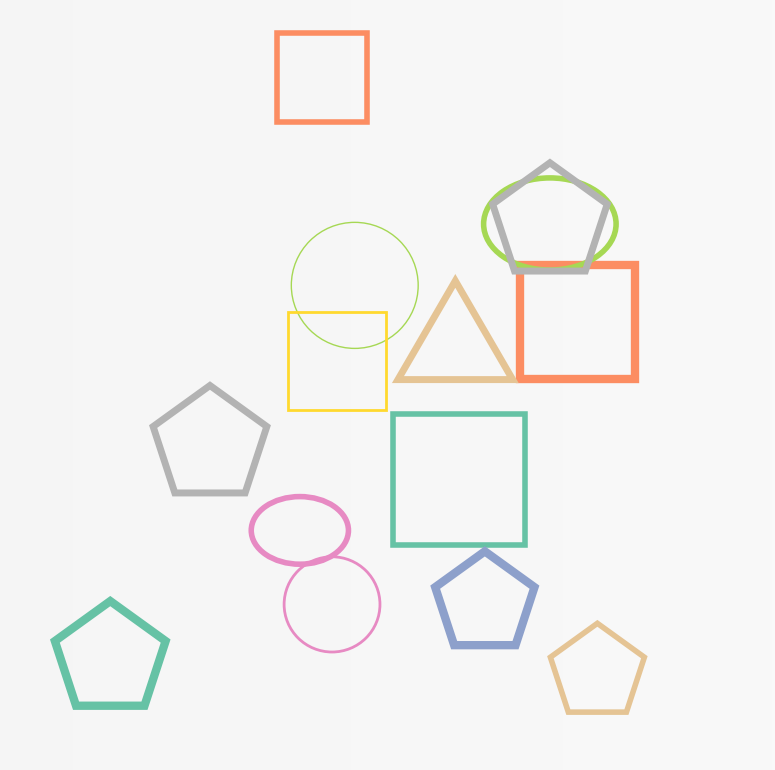[{"shape": "pentagon", "thickness": 3, "radius": 0.38, "center": [0.142, 0.144]}, {"shape": "square", "thickness": 2, "radius": 0.42, "center": [0.592, 0.377]}, {"shape": "square", "thickness": 3, "radius": 0.37, "center": [0.745, 0.582]}, {"shape": "square", "thickness": 2, "radius": 0.29, "center": [0.415, 0.899]}, {"shape": "pentagon", "thickness": 3, "radius": 0.34, "center": [0.626, 0.217]}, {"shape": "oval", "thickness": 2, "radius": 0.31, "center": [0.387, 0.311]}, {"shape": "circle", "thickness": 1, "radius": 0.31, "center": [0.428, 0.215]}, {"shape": "oval", "thickness": 2, "radius": 0.43, "center": [0.709, 0.709]}, {"shape": "circle", "thickness": 0.5, "radius": 0.41, "center": [0.458, 0.629]}, {"shape": "square", "thickness": 1, "radius": 0.32, "center": [0.435, 0.531]}, {"shape": "pentagon", "thickness": 2, "radius": 0.32, "center": [0.771, 0.127]}, {"shape": "triangle", "thickness": 2.5, "radius": 0.43, "center": [0.588, 0.55]}, {"shape": "pentagon", "thickness": 2.5, "radius": 0.39, "center": [0.71, 0.711]}, {"shape": "pentagon", "thickness": 2.5, "radius": 0.39, "center": [0.271, 0.422]}]